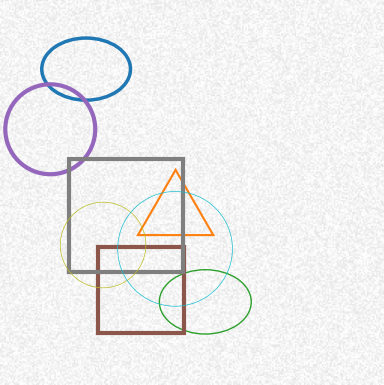[{"shape": "oval", "thickness": 2.5, "radius": 0.58, "center": [0.224, 0.821]}, {"shape": "triangle", "thickness": 1.5, "radius": 0.56, "center": [0.456, 0.446]}, {"shape": "oval", "thickness": 1, "radius": 0.6, "center": [0.533, 0.216]}, {"shape": "circle", "thickness": 3, "radius": 0.58, "center": [0.131, 0.664]}, {"shape": "square", "thickness": 3, "radius": 0.56, "center": [0.366, 0.248]}, {"shape": "square", "thickness": 3, "radius": 0.74, "center": [0.326, 0.44]}, {"shape": "circle", "thickness": 0.5, "radius": 0.56, "center": [0.268, 0.364]}, {"shape": "circle", "thickness": 0.5, "radius": 0.75, "center": [0.455, 0.354]}]